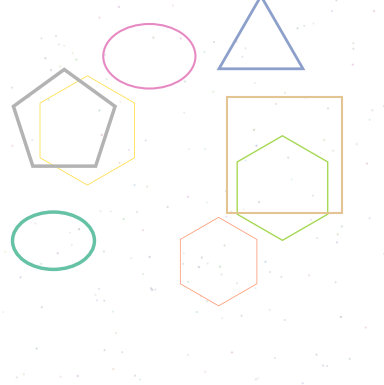[{"shape": "oval", "thickness": 2.5, "radius": 0.53, "center": [0.139, 0.375]}, {"shape": "hexagon", "thickness": 0.5, "radius": 0.57, "center": [0.568, 0.321]}, {"shape": "triangle", "thickness": 2, "radius": 0.63, "center": [0.678, 0.884]}, {"shape": "oval", "thickness": 1.5, "radius": 0.6, "center": [0.388, 0.854]}, {"shape": "hexagon", "thickness": 1, "radius": 0.68, "center": [0.734, 0.512]}, {"shape": "hexagon", "thickness": 0.5, "radius": 0.71, "center": [0.227, 0.661]}, {"shape": "square", "thickness": 1.5, "radius": 0.75, "center": [0.739, 0.597]}, {"shape": "pentagon", "thickness": 2.5, "radius": 0.69, "center": [0.167, 0.681]}]